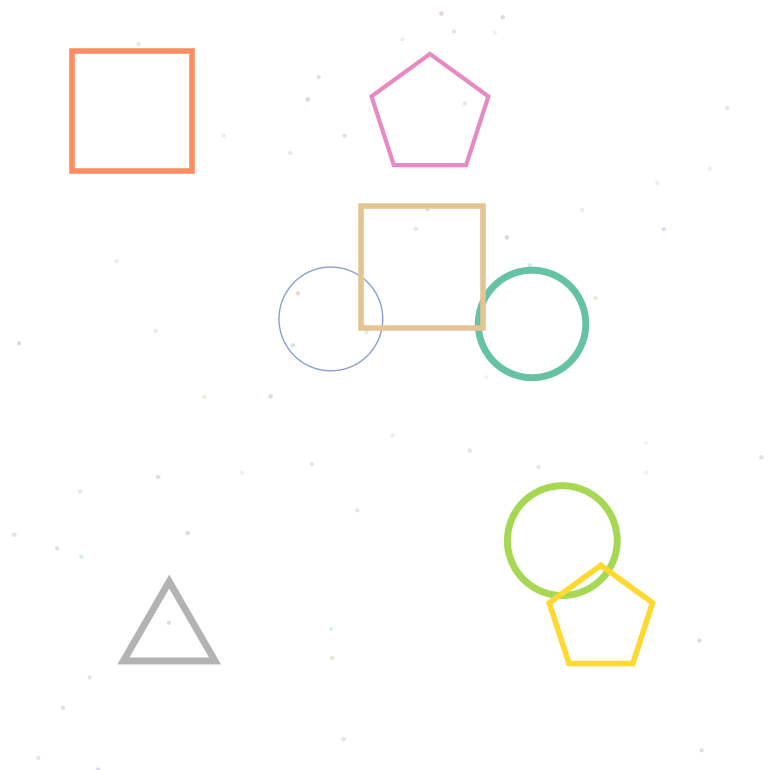[{"shape": "circle", "thickness": 2.5, "radius": 0.35, "center": [0.691, 0.579]}, {"shape": "square", "thickness": 2, "radius": 0.39, "center": [0.172, 0.856]}, {"shape": "circle", "thickness": 0.5, "radius": 0.34, "center": [0.43, 0.586]}, {"shape": "pentagon", "thickness": 1.5, "radius": 0.4, "center": [0.558, 0.85]}, {"shape": "circle", "thickness": 2.5, "radius": 0.36, "center": [0.73, 0.298]}, {"shape": "pentagon", "thickness": 2, "radius": 0.35, "center": [0.78, 0.195]}, {"shape": "square", "thickness": 2, "radius": 0.4, "center": [0.548, 0.653]}, {"shape": "triangle", "thickness": 2.5, "radius": 0.34, "center": [0.22, 0.176]}]